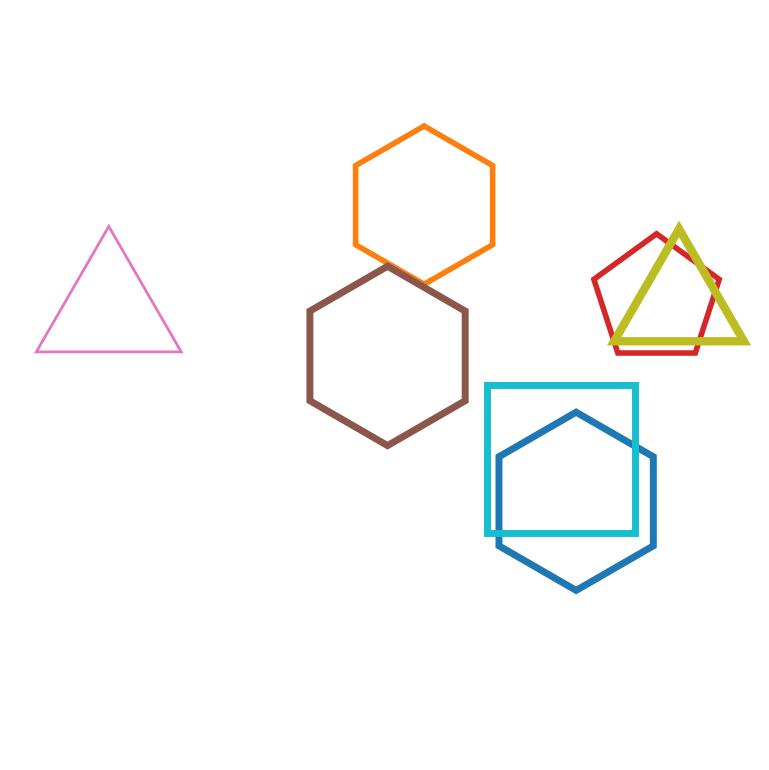[{"shape": "hexagon", "thickness": 2.5, "radius": 0.58, "center": [0.748, 0.349]}, {"shape": "hexagon", "thickness": 2, "radius": 0.51, "center": [0.551, 0.734]}, {"shape": "pentagon", "thickness": 2, "radius": 0.43, "center": [0.853, 0.611]}, {"shape": "hexagon", "thickness": 2.5, "radius": 0.58, "center": [0.503, 0.538]}, {"shape": "triangle", "thickness": 1, "radius": 0.54, "center": [0.141, 0.597]}, {"shape": "triangle", "thickness": 3, "radius": 0.49, "center": [0.882, 0.605]}, {"shape": "square", "thickness": 2.5, "radius": 0.48, "center": [0.728, 0.404]}]